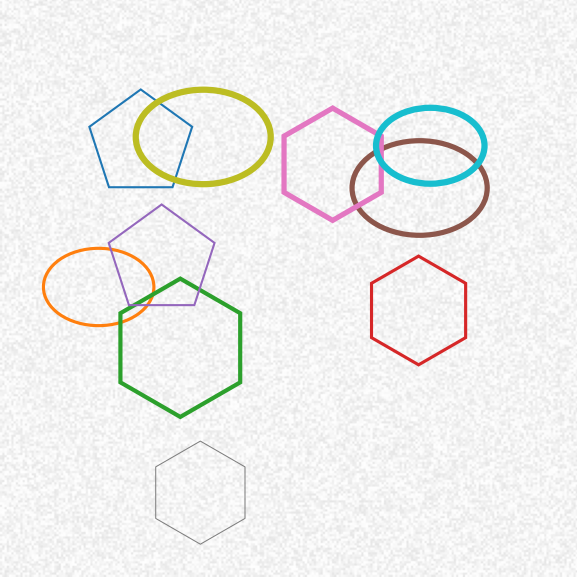[{"shape": "pentagon", "thickness": 1, "radius": 0.47, "center": [0.244, 0.751]}, {"shape": "oval", "thickness": 1.5, "radius": 0.48, "center": [0.171, 0.502]}, {"shape": "hexagon", "thickness": 2, "radius": 0.6, "center": [0.312, 0.397]}, {"shape": "hexagon", "thickness": 1.5, "radius": 0.47, "center": [0.725, 0.462]}, {"shape": "pentagon", "thickness": 1, "radius": 0.48, "center": [0.28, 0.549]}, {"shape": "oval", "thickness": 2.5, "radius": 0.59, "center": [0.727, 0.674]}, {"shape": "hexagon", "thickness": 2.5, "radius": 0.49, "center": [0.576, 0.715]}, {"shape": "hexagon", "thickness": 0.5, "radius": 0.45, "center": [0.347, 0.146]}, {"shape": "oval", "thickness": 3, "radius": 0.58, "center": [0.352, 0.762]}, {"shape": "oval", "thickness": 3, "radius": 0.47, "center": [0.745, 0.747]}]